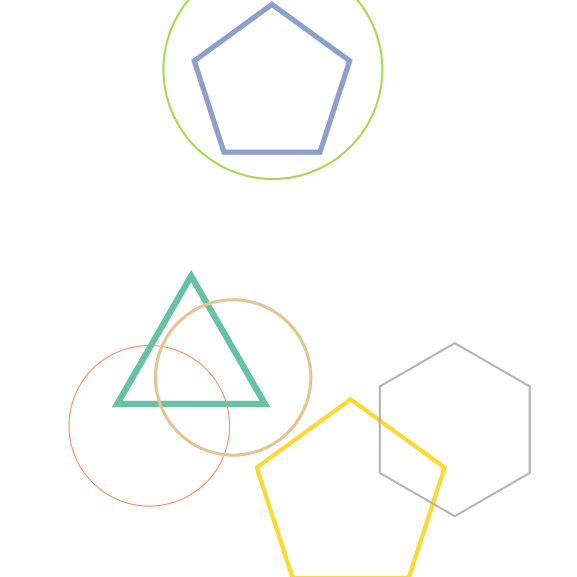[{"shape": "triangle", "thickness": 3, "radius": 0.74, "center": [0.331, 0.374]}, {"shape": "circle", "thickness": 0.5, "radius": 0.7, "center": [0.258, 0.262]}, {"shape": "pentagon", "thickness": 2.5, "radius": 0.71, "center": [0.471, 0.85]}, {"shape": "circle", "thickness": 1, "radius": 0.95, "center": [0.473, 0.879]}, {"shape": "pentagon", "thickness": 2, "radius": 0.86, "center": [0.607, 0.137]}, {"shape": "circle", "thickness": 1.5, "radius": 0.67, "center": [0.404, 0.346]}, {"shape": "hexagon", "thickness": 1, "radius": 0.75, "center": [0.788, 0.255]}]